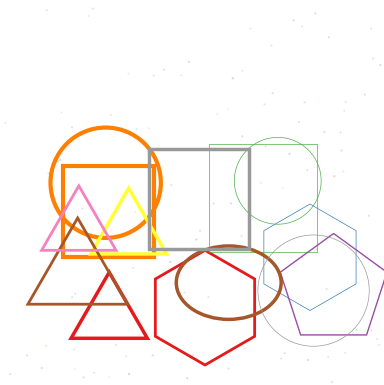[{"shape": "hexagon", "thickness": 2, "radius": 0.74, "center": [0.532, 0.201]}, {"shape": "triangle", "thickness": 2.5, "radius": 0.57, "center": [0.284, 0.179]}, {"shape": "hexagon", "thickness": 0.5, "radius": 0.69, "center": [0.805, 0.332]}, {"shape": "circle", "thickness": 0.5, "radius": 0.56, "center": [0.721, 0.53]}, {"shape": "square", "thickness": 0.5, "radius": 0.7, "center": [0.683, 0.486]}, {"shape": "pentagon", "thickness": 1, "radius": 0.73, "center": [0.866, 0.248]}, {"shape": "square", "thickness": 3, "radius": 0.59, "center": [0.282, 0.451]}, {"shape": "circle", "thickness": 3, "radius": 0.72, "center": [0.274, 0.525]}, {"shape": "triangle", "thickness": 2.5, "radius": 0.57, "center": [0.334, 0.397]}, {"shape": "triangle", "thickness": 2, "radius": 0.75, "center": [0.202, 0.284]}, {"shape": "oval", "thickness": 2.5, "radius": 0.68, "center": [0.594, 0.266]}, {"shape": "triangle", "thickness": 2, "radius": 0.56, "center": [0.205, 0.406]}, {"shape": "square", "thickness": 2.5, "radius": 0.64, "center": [0.517, 0.483]}, {"shape": "circle", "thickness": 0.5, "radius": 0.72, "center": [0.814, 0.245]}]